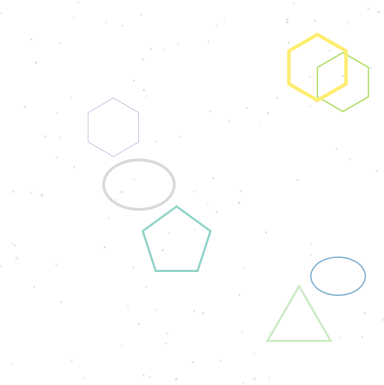[{"shape": "pentagon", "thickness": 1.5, "radius": 0.46, "center": [0.459, 0.371]}, {"shape": "hexagon", "thickness": 0.5, "radius": 0.38, "center": [0.295, 0.669]}, {"shape": "oval", "thickness": 1, "radius": 0.35, "center": [0.878, 0.283]}, {"shape": "hexagon", "thickness": 1, "radius": 0.38, "center": [0.891, 0.787]}, {"shape": "oval", "thickness": 2, "radius": 0.46, "center": [0.361, 0.52]}, {"shape": "triangle", "thickness": 1.5, "radius": 0.47, "center": [0.777, 0.162]}, {"shape": "hexagon", "thickness": 2.5, "radius": 0.43, "center": [0.825, 0.825]}]